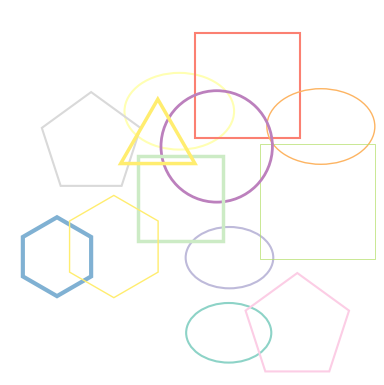[{"shape": "oval", "thickness": 1.5, "radius": 0.55, "center": [0.594, 0.136]}, {"shape": "oval", "thickness": 1.5, "radius": 0.71, "center": [0.466, 0.711]}, {"shape": "oval", "thickness": 1.5, "radius": 0.57, "center": [0.596, 0.331]}, {"shape": "square", "thickness": 1.5, "radius": 0.68, "center": [0.642, 0.778]}, {"shape": "hexagon", "thickness": 3, "radius": 0.51, "center": [0.148, 0.333]}, {"shape": "oval", "thickness": 1, "radius": 0.7, "center": [0.833, 0.671]}, {"shape": "square", "thickness": 0.5, "radius": 0.74, "center": [0.825, 0.477]}, {"shape": "pentagon", "thickness": 1.5, "radius": 0.71, "center": [0.772, 0.15]}, {"shape": "pentagon", "thickness": 1.5, "radius": 0.67, "center": [0.237, 0.626]}, {"shape": "circle", "thickness": 2, "radius": 0.72, "center": [0.563, 0.62]}, {"shape": "square", "thickness": 2.5, "radius": 0.55, "center": [0.469, 0.484]}, {"shape": "hexagon", "thickness": 1, "radius": 0.66, "center": [0.296, 0.36]}, {"shape": "triangle", "thickness": 2.5, "radius": 0.56, "center": [0.41, 0.631]}]